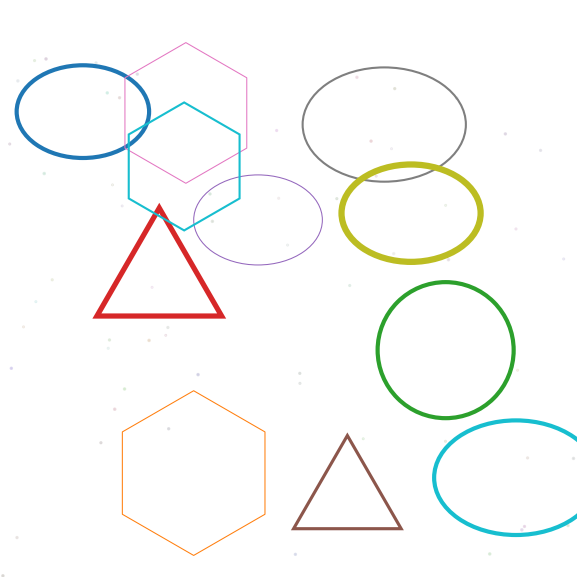[{"shape": "oval", "thickness": 2, "radius": 0.57, "center": [0.144, 0.806]}, {"shape": "hexagon", "thickness": 0.5, "radius": 0.71, "center": [0.335, 0.18]}, {"shape": "circle", "thickness": 2, "radius": 0.59, "center": [0.772, 0.393]}, {"shape": "triangle", "thickness": 2.5, "radius": 0.62, "center": [0.276, 0.514]}, {"shape": "oval", "thickness": 0.5, "radius": 0.56, "center": [0.447, 0.618]}, {"shape": "triangle", "thickness": 1.5, "radius": 0.54, "center": [0.601, 0.137]}, {"shape": "hexagon", "thickness": 0.5, "radius": 0.61, "center": [0.322, 0.804]}, {"shape": "oval", "thickness": 1, "radius": 0.71, "center": [0.665, 0.783]}, {"shape": "oval", "thickness": 3, "radius": 0.6, "center": [0.712, 0.63]}, {"shape": "oval", "thickness": 2, "radius": 0.71, "center": [0.894, 0.172]}, {"shape": "hexagon", "thickness": 1, "radius": 0.55, "center": [0.319, 0.711]}]